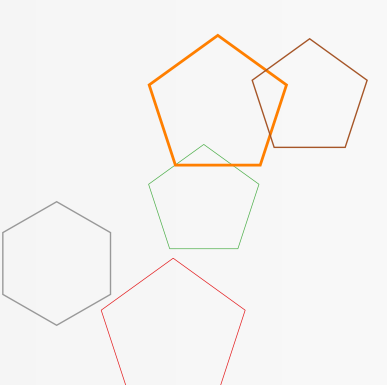[{"shape": "pentagon", "thickness": 0.5, "radius": 0.98, "center": [0.447, 0.134]}, {"shape": "pentagon", "thickness": 0.5, "radius": 0.75, "center": [0.526, 0.475]}, {"shape": "pentagon", "thickness": 2, "radius": 0.93, "center": [0.562, 0.722]}, {"shape": "pentagon", "thickness": 1, "radius": 0.78, "center": [0.799, 0.743]}, {"shape": "hexagon", "thickness": 1, "radius": 0.8, "center": [0.146, 0.316]}]